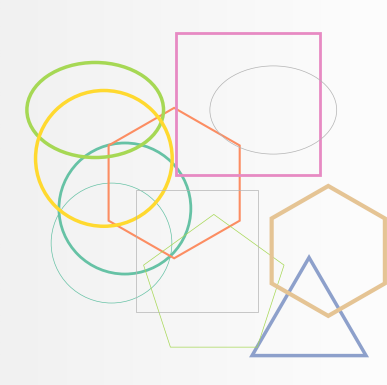[{"shape": "circle", "thickness": 2, "radius": 0.85, "center": [0.322, 0.458]}, {"shape": "circle", "thickness": 0.5, "radius": 0.78, "center": [0.288, 0.369]}, {"shape": "hexagon", "thickness": 1.5, "radius": 0.98, "center": [0.449, 0.524]}, {"shape": "triangle", "thickness": 2.5, "radius": 0.85, "center": [0.798, 0.161]}, {"shape": "square", "thickness": 2, "radius": 0.93, "center": [0.64, 0.73]}, {"shape": "pentagon", "thickness": 0.5, "radius": 0.95, "center": [0.552, 0.252]}, {"shape": "oval", "thickness": 2.5, "radius": 0.88, "center": [0.246, 0.714]}, {"shape": "circle", "thickness": 2.5, "radius": 0.88, "center": [0.268, 0.589]}, {"shape": "hexagon", "thickness": 3, "radius": 0.84, "center": [0.847, 0.348]}, {"shape": "square", "thickness": 0.5, "radius": 0.79, "center": [0.508, 0.348]}, {"shape": "oval", "thickness": 0.5, "radius": 0.82, "center": [0.705, 0.714]}]